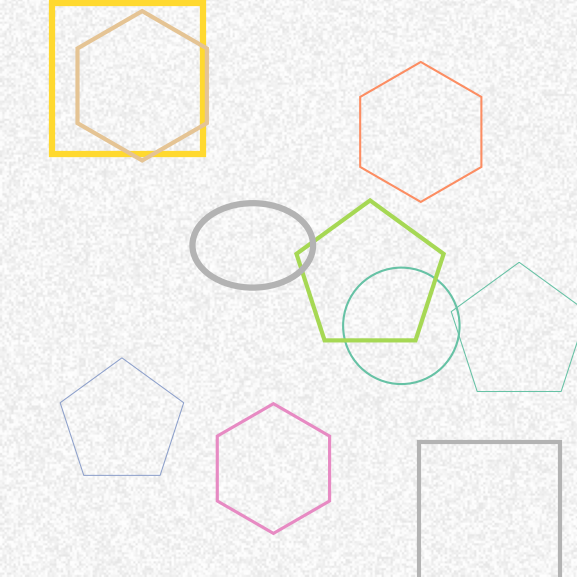[{"shape": "pentagon", "thickness": 0.5, "radius": 0.62, "center": [0.899, 0.421]}, {"shape": "circle", "thickness": 1, "radius": 0.5, "center": [0.695, 0.435]}, {"shape": "hexagon", "thickness": 1, "radius": 0.61, "center": [0.729, 0.771]}, {"shape": "pentagon", "thickness": 0.5, "radius": 0.56, "center": [0.211, 0.267]}, {"shape": "hexagon", "thickness": 1.5, "radius": 0.56, "center": [0.473, 0.188]}, {"shape": "pentagon", "thickness": 2, "radius": 0.67, "center": [0.641, 0.518]}, {"shape": "square", "thickness": 3, "radius": 0.65, "center": [0.221, 0.863]}, {"shape": "hexagon", "thickness": 2, "radius": 0.65, "center": [0.246, 0.851]}, {"shape": "oval", "thickness": 3, "radius": 0.52, "center": [0.438, 0.574]}, {"shape": "square", "thickness": 2, "radius": 0.61, "center": [0.847, 0.111]}]